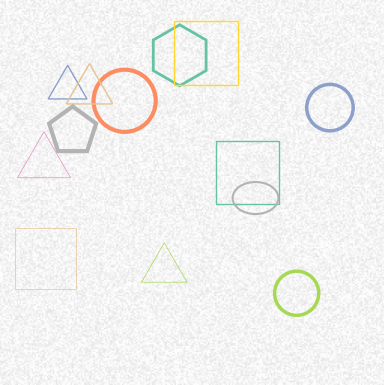[{"shape": "square", "thickness": 1, "radius": 0.41, "center": [0.644, 0.552]}, {"shape": "hexagon", "thickness": 2, "radius": 0.4, "center": [0.467, 0.856]}, {"shape": "circle", "thickness": 3, "radius": 0.4, "center": [0.324, 0.738]}, {"shape": "triangle", "thickness": 1, "radius": 0.29, "center": [0.176, 0.772]}, {"shape": "circle", "thickness": 2.5, "radius": 0.3, "center": [0.857, 0.721]}, {"shape": "triangle", "thickness": 0.5, "radius": 0.4, "center": [0.114, 0.578]}, {"shape": "circle", "thickness": 2.5, "radius": 0.29, "center": [0.771, 0.238]}, {"shape": "triangle", "thickness": 0.5, "radius": 0.34, "center": [0.427, 0.301]}, {"shape": "square", "thickness": 1, "radius": 0.41, "center": [0.534, 0.862]}, {"shape": "square", "thickness": 0.5, "radius": 0.39, "center": [0.118, 0.328]}, {"shape": "triangle", "thickness": 1, "radius": 0.35, "center": [0.232, 0.765]}, {"shape": "pentagon", "thickness": 3, "radius": 0.32, "center": [0.189, 0.659]}, {"shape": "oval", "thickness": 1.5, "radius": 0.3, "center": [0.664, 0.486]}]